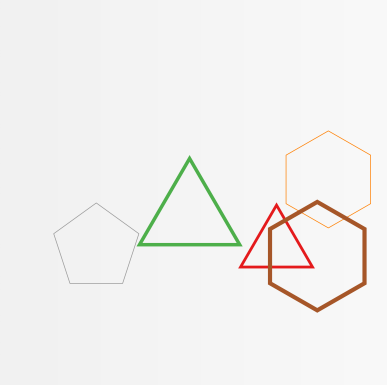[{"shape": "triangle", "thickness": 2, "radius": 0.54, "center": [0.714, 0.36]}, {"shape": "triangle", "thickness": 2.5, "radius": 0.75, "center": [0.489, 0.439]}, {"shape": "hexagon", "thickness": 0.5, "radius": 0.63, "center": [0.847, 0.534]}, {"shape": "hexagon", "thickness": 3, "radius": 0.7, "center": [0.819, 0.335]}, {"shape": "pentagon", "thickness": 0.5, "radius": 0.58, "center": [0.249, 0.357]}]